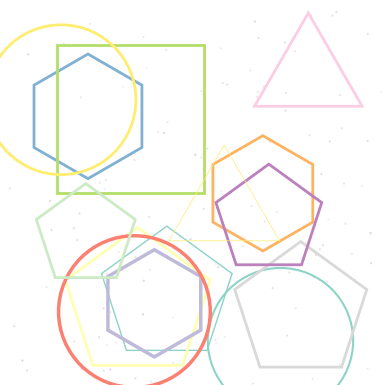[{"shape": "circle", "thickness": 1.5, "radius": 0.94, "center": [0.729, 0.115]}, {"shape": "pentagon", "thickness": 1, "radius": 0.89, "center": [0.433, 0.234]}, {"shape": "pentagon", "thickness": 2, "radius": 0.99, "center": [0.358, 0.211]}, {"shape": "hexagon", "thickness": 2.5, "radius": 0.7, "center": [0.401, 0.212]}, {"shape": "circle", "thickness": 2.5, "radius": 0.99, "center": [0.349, 0.191]}, {"shape": "hexagon", "thickness": 2, "radius": 0.81, "center": [0.228, 0.698]}, {"shape": "hexagon", "thickness": 2, "radius": 0.75, "center": [0.683, 0.498]}, {"shape": "square", "thickness": 2, "radius": 0.96, "center": [0.339, 0.691]}, {"shape": "triangle", "thickness": 2, "radius": 0.81, "center": [0.801, 0.805]}, {"shape": "pentagon", "thickness": 2, "radius": 0.9, "center": [0.781, 0.192]}, {"shape": "pentagon", "thickness": 2, "radius": 0.72, "center": [0.698, 0.429]}, {"shape": "pentagon", "thickness": 2, "radius": 0.68, "center": [0.223, 0.388]}, {"shape": "circle", "thickness": 2, "radius": 0.97, "center": [0.159, 0.741]}, {"shape": "triangle", "thickness": 0.5, "radius": 0.83, "center": [0.582, 0.458]}]